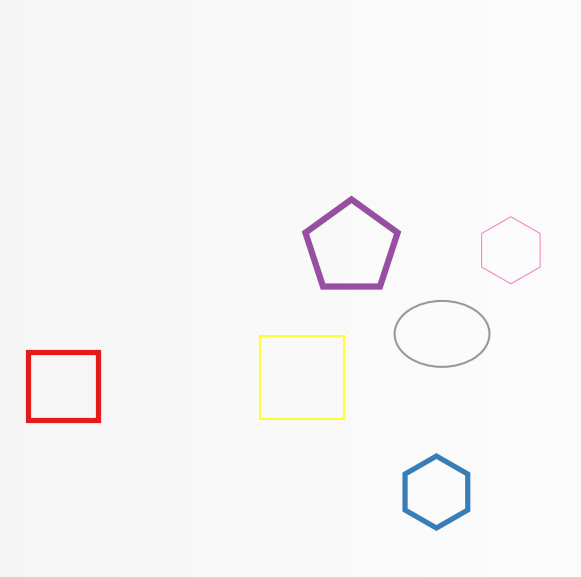[{"shape": "square", "thickness": 2.5, "radius": 0.3, "center": [0.108, 0.331]}, {"shape": "hexagon", "thickness": 2.5, "radius": 0.31, "center": [0.751, 0.147]}, {"shape": "pentagon", "thickness": 3, "radius": 0.42, "center": [0.605, 0.57]}, {"shape": "square", "thickness": 1, "radius": 0.36, "center": [0.52, 0.346]}, {"shape": "hexagon", "thickness": 0.5, "radius": 0.29, "center": [0.879, 0.566]}, {"shape": "oval", "thickness": 1, "radius": 0.41, "center": [0.761, 0.421]}]